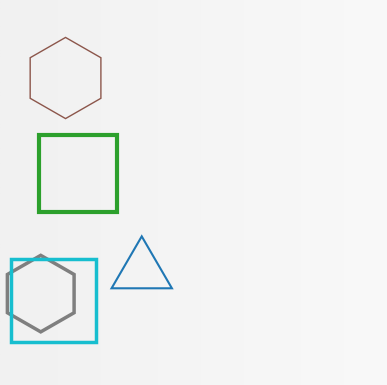[{"shape": "triangle", "thickness": 1.5, "radius": 0.45, "center": [0.366, 0.296]}, {"shape": "square", "thickness": 3, "radius": 0.5, "center": [0.202, 0.549]}, {"shape": "hexagon", "thickness": 1, "radius": 0.53, "center": [0.169, 0.797]}, {"shape": "hexagon", "thickness": 2.5, "radius": 0.5, "center": [0.105, 0.237]}, {"shape": "square", "thickness": 2.5, "radius": 0.54, "center": [0.138, 0.219]}]